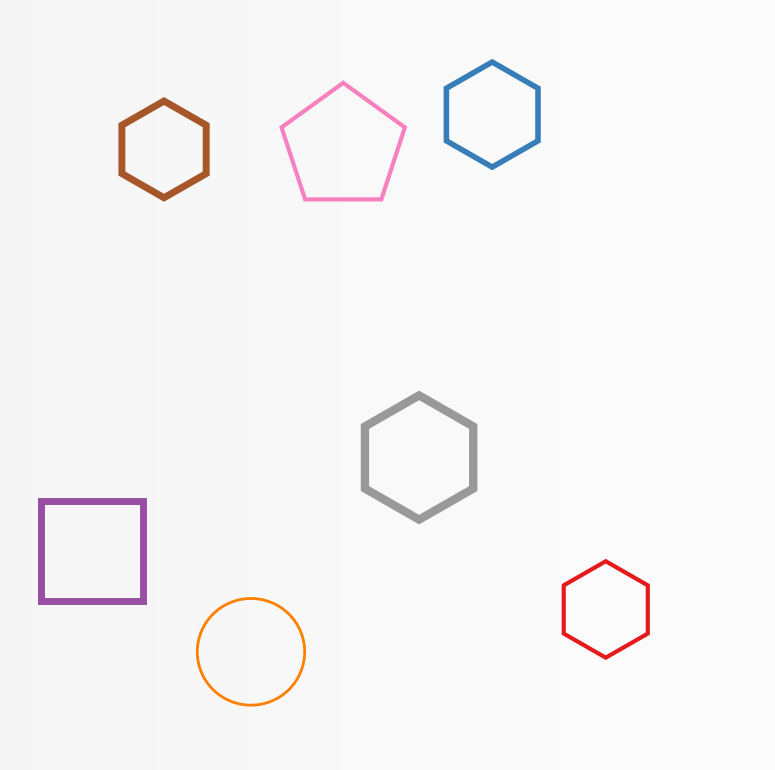[{"shape": "hexagon", "thickness": 1.5, "radius": 0.31, "center": [0.782, 0.208]}, {"shape": "hexagon", "thickness": 2, "radius": 0.34, "center": [0.635, 0.851]}, {"shape": "square", "thickness": 2.5, "radius": 0.33, "center": [0.119, 0.284]}, {"shape": "circle", "thickness": 1, "radius": 0.35, "center": [0.324, 0.153]}, {"shape": "hexagon", "thickness": 2.5, "radius": 0.31, "center": [0.212, 0.806]}, {"shape": "pentagon", "thickness": 1.5, "radius": 0.42, "center": [0.443, 0.809]}, {"shape": "hexagon", "thickness": 3, "radius": 0.4, "center": [0.541, 0.406]}]